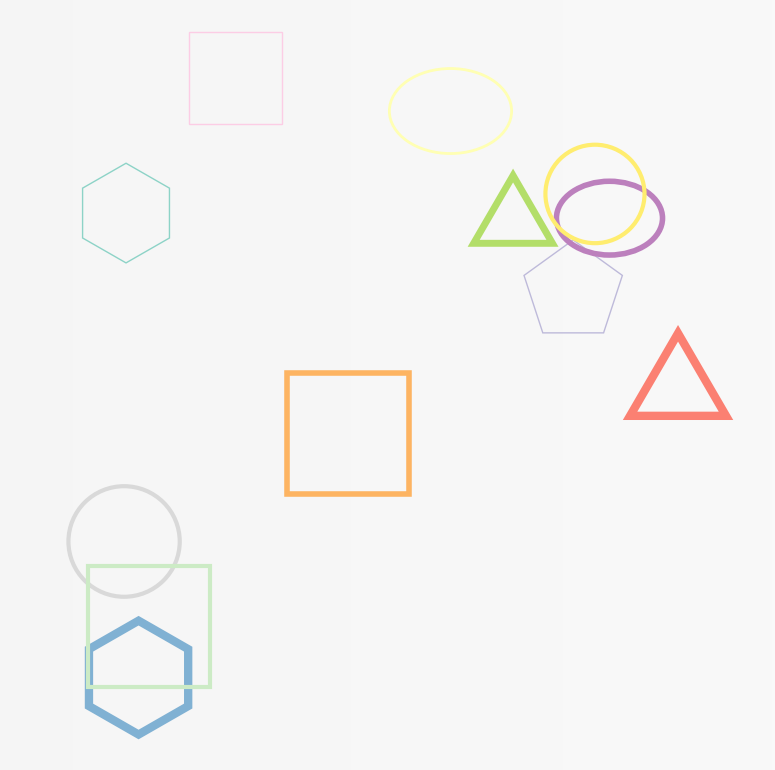[{"shape": "hexagon", "thickness": 0.5, "radius": 0.32, "center": [0.163, 0.723]}, {"shape": "oval", "thickness": 1, "radius": 0.39, "center": [0.581, 0.856]}, {"shape": "pentagon", "thickness": 0.5, "radius": 0.33, "center": [0.74, 0.622]}, {"shape": "triangle", "thickness": 3, "radius": 0.36, "center": [0.875, 0.496]}, {"shape": "hexagon", "thickness": 3, "radius": 0.37, "center": [0.179, 0.12]}, {"shape": "square", "thickness": 2, "radius": 0.39, "center": [0.449, 0.437]}, {"shape": "triangle", "thickness": 2.5, "radius": 0.29, "center": [0.662, 0.713]}, {"shape": "square", "thickness": 0.5, "radius": 0.3, "center": [0.304, 0.899]}, {"shape": "circle", "thickness": 1.5, "radius": 0.36, "center": [0.16, 0.297]}, {"shape": "oval", "thickness": 2, "radius": 0.34, "center": [0.786, 0.717]}, {"shape": "square", "thickness": 1.5, "radius": 0.39, "center": [0.192, 0.186]}, {"shape": "circle", "thickness": 1.5, "radius": 0.32, "center": [0.768, 0.748]}]